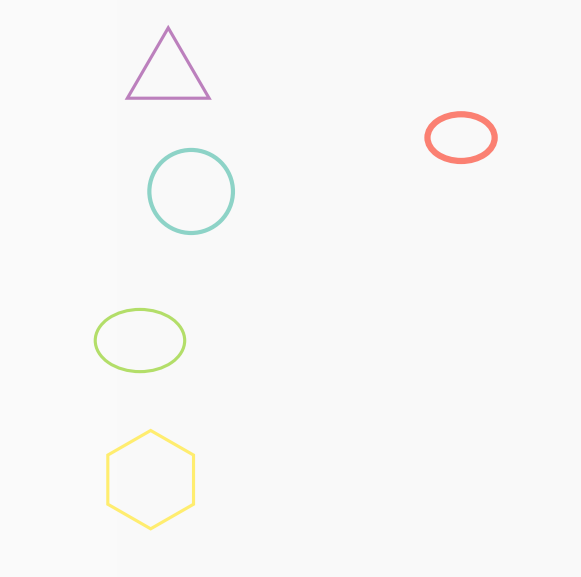[{"shape": "circle", "thickness": 2, "radius": 0.36, "center": [0.329, 0.668]}, {"shape": "oval", "thickness": 3, "radius": 0.29, "center": [0.793, 0.761]}, {"shape": "oval", "thickness": 1.5, "radius": 0.38, "center": [0.241, 0.409]}, {"shape": "triangle", "thickness": 1.5, "radius": 0.41, "center": [0.289, 0.87]}, {"shape": "hexagon", "thickness": 1.5, "radius": 0.43, "center": [0.259, 0.169]}]